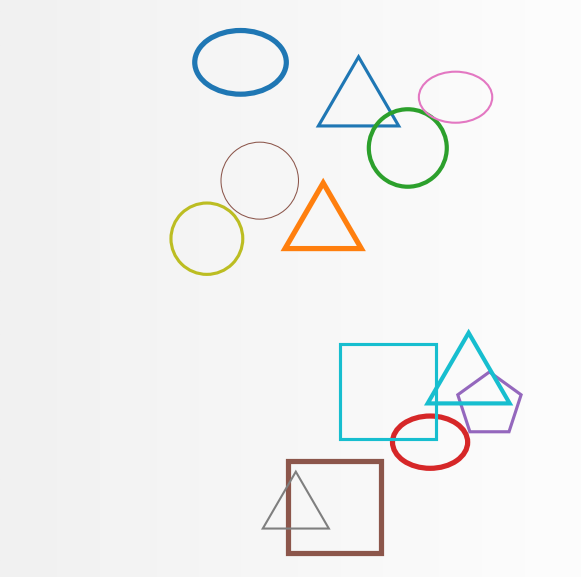[{"shape": "oval", "thickness": 2.5, "radius": 0.39, "center": [0.414, 0.891]}, {"shape": "triangle", "thickness": 1.5, "radius": 0.4, "center": [0.617, 0.821]}, {"shape": "triangle", "thickness": 2.5, "radius": 0.38, "center": [0.556, 0.607]}, {"shape": "circle", "thickness": 2, "radius": 0.34, "center": [0.702, 0.743]}, {"shape": "oval", "thickness": 2.5, "radius": 0.32, "center": [0.74, 0.233]}, {"shape": "pentagon", "thickness": 1.5, "radius": 0.29, "center": [0.842, 0.298]}, {"shape": "square", "thickness": 2.5, "radius": 0.4, "center": [0.576, 0.122]}, {"shape": "circle", "thickness": 0.5, "radius": 0.33, "center": [0.447, 0.686]}, {"shape": "oval", "thickness": 1, "radius": 0.32, "center": [0.784, 0.831]}, {"shape": "triangle", "thickness": 1, "radius": 0.33, "center": [0.509, 0.117]}, {"shape": "circle", "thickness": 1.5, "radius": 0.31, "center": [0.356, 0.586]}, {"shape": "square", "thickness": 1.5, "radius": 0.41, "center": [0.668, 0.321]}, {"shape": "triangle", "thickness": 2, "radius": 0.41, "center": [0.806, 0.341]}]